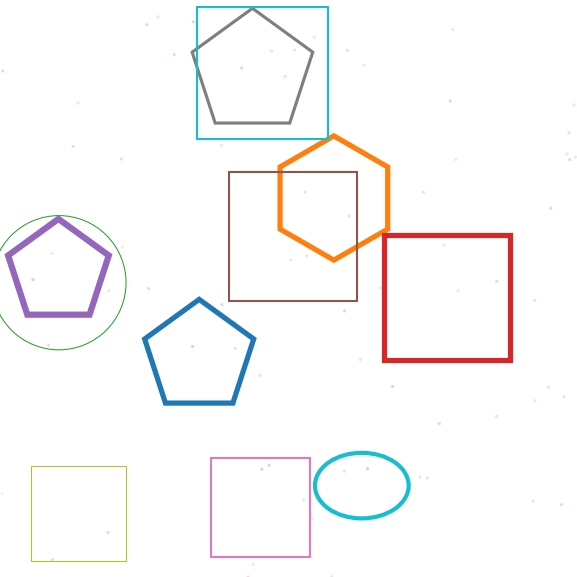[{"shape": "pentagon", "thickness": 2.5, "radius": 0.5, "center": [0.345, 0.381]}, {"shape": "hexagon", "thickness": 2.5, "radius": 0.54, "center": [0.578, 0.656]}, {"shape": "circle", "thickness": 0.5, "radius": 0.58, "center": [0.102, 0.51]}, {"shape": "square", "thickness": 2.5, "radius": 0.54, "center": [0.774, 0.484]}, {"shape": "pentagon", "thickness": 3, "radius": 0.46, "center": [0.101, 0.528]}, {"shape": "square", "thickness": 1, "radius": 0.55, "center": [0.508, 0.59]}, {"shape": "square", "thickness": 1, "radius": 0.43, "center": [0.451, 0.121]}, {"shape": "pentagon", "thickness": 1.5, "radius": 0.55, "center": [0.437, 0.875]}, {"shape": "square", "thickness": 0.5, "radius": 0.41, "center": [0.136, 0.109]}, {"shape": "oval", "thickness": 2, "radius": 0.41, "center": [0.626, 0.158]}, {"shape": "square", "thickness": 1, "radius": 0.57, "center": [0.455, 0.873]}]